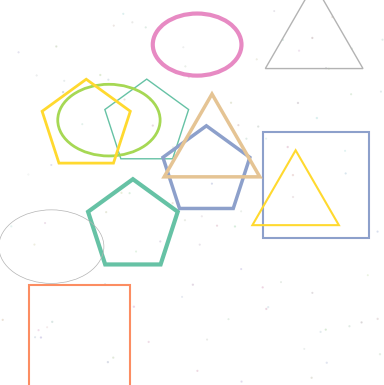[{"shape": "pentagon", "thickness": 1, "radius": 0.57, "center": [0.381, 0.68]}, {"shape": "pentagon", "thickness": 3, "radius": 0.61, "center": [0.345, 0.412]}, {"shape": "square", "thickness": 1.5, "radius": 0.66, "center": [0.206, 0.127]}, {"shape": "pentagon", "thickness": 2.5, "radius": 0.59, "center": [0.536, 0.555]}, {"shape": "square", "thickness": 1.5, "radius": 0.69, "center": [0.821, 0.52]}, {"shape": "oval", "thickness": 3, "radius": 0.58, "center": [0.512, 0.884]}, {"shape": "oval", "thickness": 2, "radius": 0.66, "center": [0.283, 0.688]}, {"shape": "triangle", "thickness": 1.5, "radius": 0.65, "center": [0.768, 0.48]}, {"shape": "pentagon", "thickness": 2, "radius": 0.6, "center": [0.224, 0.674]}, {"shape": "triangle", "thickness": 2.5, "radius": 0.72, "center": [0.551, 0.612]}, {"shape": "oval", "thickness": 0.5, "radius": 0.68, "center": [0.133, 0.359]}, {"shape": "triangle", "thickness": 1, "radius": 0.73, "center": [0.816, 0.895]}]